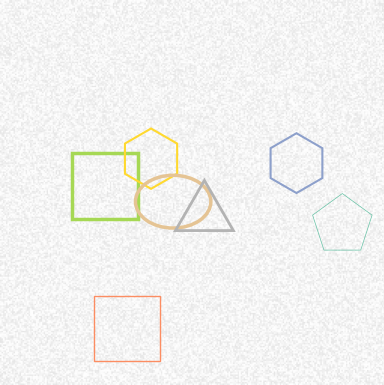[{"shape": "pentagon", "thickness": 0.5, "radius": 0.41, "center": [0.889, 0.416]}, {"shape": "square", "thickness": 1, "radius": 0.43, "center": [0.329, 0.146]}, {"shape": "hexagon", "thickness": 1.5, "radius": 0.39, "center": [0.77, 0.576]}, {"shape": "square", "thickness": 2.5, "radius": 0.43, "center": [0.273, 0.518]}, {"shape": "hexagon", "thickness": 1.5, "radius": 0.39, "center": [0.392, 0.588]}, {"shape": "oval", "thickness": 2.5, "radius": 0.49, "center": [0.45, 0.476]}, {"shape": "triangle", "thickness": 2, "radius": 0.43, "center": [0.531, 0.445]}]